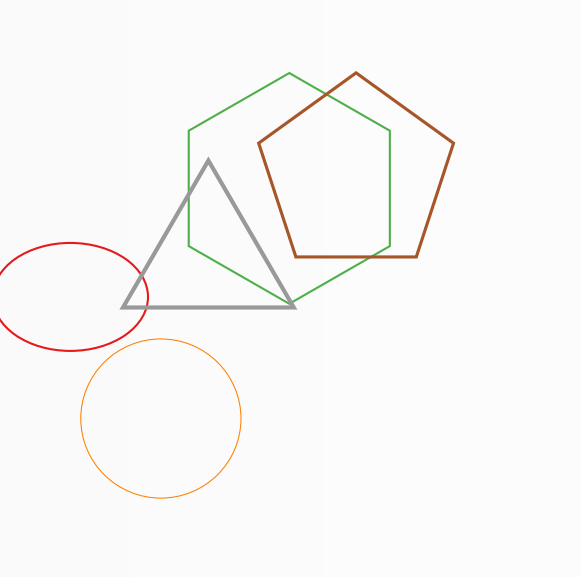[{"shape": "oval", "thickness": 1, "radius": 0.67, "center": [0.121, 0.485]}, {"shape": "hexagon", "thickness": 1, "radius": 1.0, "center": [0.498, 0.673]}, {"shape": "circle", "thickness": 0.5, "radius": 0.69, "center": [0.277, 0.274]}, {"shape": "pentagon", "thickness": 1.5, "radius": 0.88, "center": [0.613, 0.697]}, {"shape": "triangle", "thickness": 2, "radius": 0.85, "center": [0.359, 0.551]}]